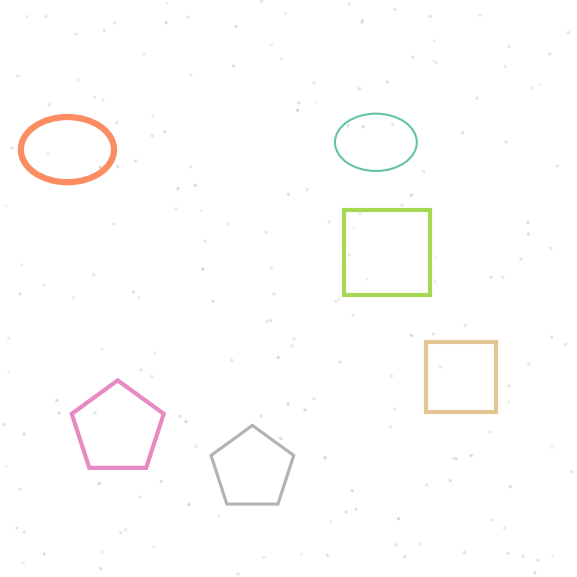[{"shape": "oval", "thickness": 1, "radius": 0.35, "center": [0.651, 0.753]}, {"shape": "oval", "thickness": 3, "radius": 0.4, "center": [0.117, 0.74]}, {"shape": "pentagon", "thickness": 2, "radius": 0.42, "center": [0.204, 0.257]}, {"shape": "square", "thickness": 2, "radius": 0.37, "center": [0.67, 0.562]}, {"shape": "square", "thickness": 2, "radius": 0.3, "center": [0.798, 0.346]}, {"shape": "pentagon", "thickness": 1.5, "radius": 0.38, "center": [0.437, 0.187]}]